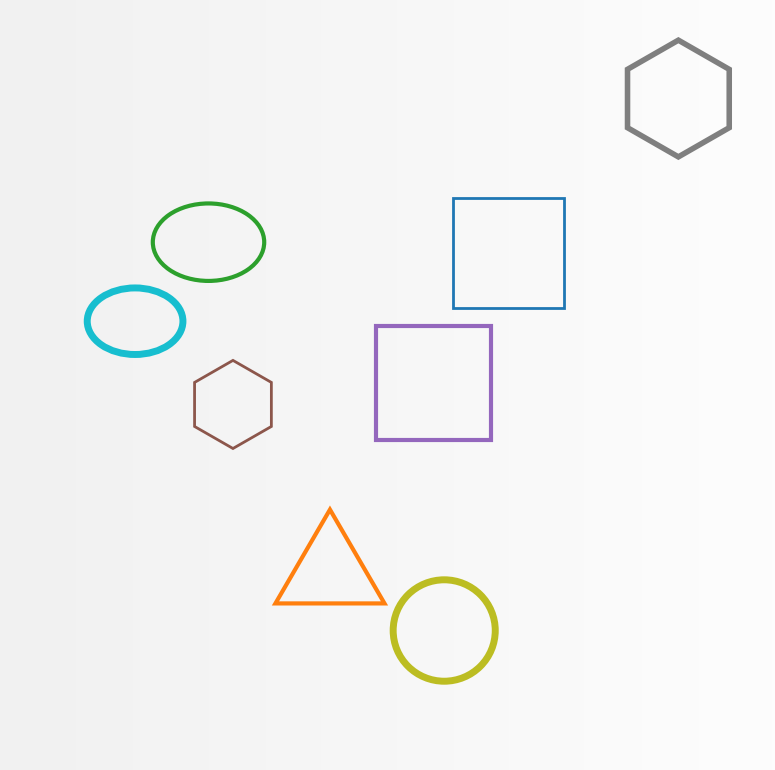[{"shape": "square", "thickness": 1, "radius": 0.36, "center": [0.656, 0.672]}, {"shape": "triangle", "thickness": 1.5, "radius": 0.41, "center": [0.426, 0.257]}, {"shape": "oval", "thickness": 1.5, "radius": 0.36, "center": [0.269, 0.685]}, {"shape": "square", "thickness": 1.5, "radius": 0.37, "center": [0.56, 0.503]}, {"shape": "hexagon", "thickness": 1, "radius": 0.29, "center": [0.301, 0.475]}, {"shape": "hexagon", "thickness": 2, "radius": 0.38, "center": [0.875, 0.872]}, {"shape": "circle", "thickness": 2.5, "radius": 0.33, "center": [0.573, 0.181]}, {"shape": "oval", "thickness": 2.5, "radius": 0.31, "center": [0.174, 0.583]}]